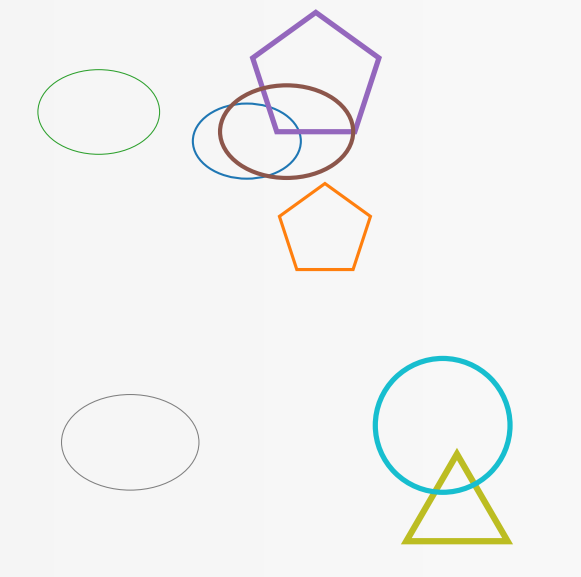[{"shape": "oval", "thickness": 1, "radius": 0.46, "center": [0.425, 0.755]}, {"shape": "pentagon", "thickness": 1.5, "radius": 0.41, "center": [0.559, 0.599]}, {"shape": "oval", "thickness": 0.5, "radius": 0.52, "center": [0.17, 0.805]}, {"shape": "pentagon", "thickness": 2.5, "radius": 0.57, "center": [0.543, 0.863]}, {"shape": "oval", "thickness": 2, "radius": 0.57, "center": [0.493, 0.771]}, {"shape": "oval", "thickness": 0.5, "radius": 0.59, "center": [0.224, 0.233]}, {"shape": "triangle", "thickness": 3, "radius": 0.5, "center": [0.786, 0.112]}, {"shape": "circle", "thickness": 2.5, "radius": 0.58, "center": [0.762, 0.263]}]